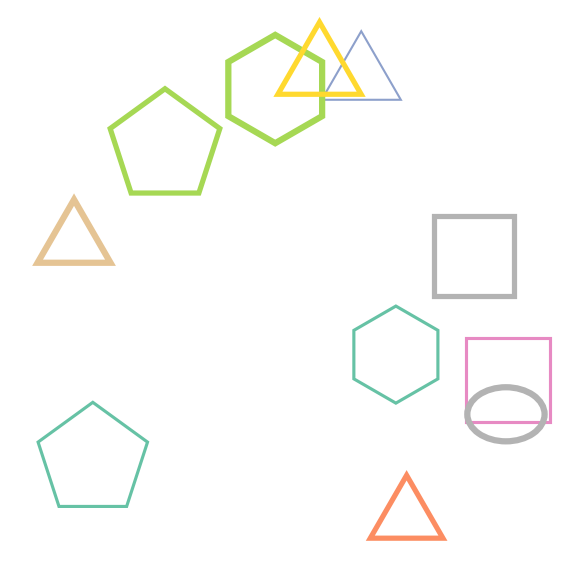[{"shape": "pentagon", "thickness": 1.5, "radius": 0.5, "center": [0.161, 0.203]}, {"shape": "hexagon", "thickness": 1.5, "radius": 0.42, "center": [0.686, 0.385]}, {"shape": "triangle", "thickness": 2.5, "radius": 0.36, "center": [0.704, 0.104]}, {"shape": "triangle", "thickness": 1, "radius": 0.4, "center": [0.626, 0.866]}, {"shape": "square", "thickness": 1.5, "radius": 0.36, "center": [0.879, 0.341]}, {"shape": "pentagon", "thickness": 2.5, "radius": 0.5, "center": [0.286, 0.746]}, {"shape": "hexagon", "thickness": 3, "radius": 0.47, "center": [0.477, 0.845]}, {"shape": "triangle", "thickness": 2.5, "radius": 0.42, "center": [0.553, 0.878]}, {"shape": "triangle", "thickness": 3, "radius": 0.36, "center": [0.128, 0.581]}, {"shape": "oval", "thickness": 3, "radius": 0.33, "center": [0.876, 0.282]}, {"shape": "square", "thickness": 2.5, "radius": 0.35, "center": [0.821, 0.555]}]